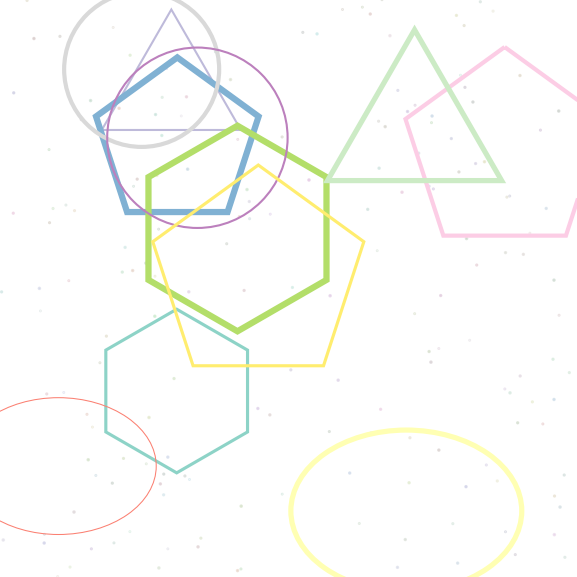[{"shape": "hexagon", "thickness": 1.5, "radius": 0.71, "center": [0.306, 0.322]}, {"shape": "oval", "thickness": 2.5, "radius": 1.0, "center": [0.704, 0.114]}, {"shape": "triangle", "thickness": 1, "radius": 0.7, "center": [0.297, 0.844]}, {"shape": "oval", "thickness": 0.5, "radius": 0.85, "center": [0.101, 0.192]}, {"shape": "pentagon", "thickness": 3, "radius": 0.74, "center": [0.307, 0.752]}, {"shape": "hexagon", "thickness": 3, "radius": 0.89, "center": [0.411, 0.603]}, {"shape": "pentagon", "thickness": 2, "radius": 0.9, "center": [0.874, 0.737]}, {"shape": "circle", "thickness": 2, "radius": 0.67, "center": [0.245, 0.879]}, {"shape": "circle", "thickness": 1, "radius": 0.78, "center": [0.342, 0.761]}, {"shape": "triangle", "thickness": 2.5, "radius": 0.87, "center": [0.718, 0.773]}, {"shape": "pentagon", "thickness": 1.5, "radius": 0.96, "center": [0.447, 0.521]}]